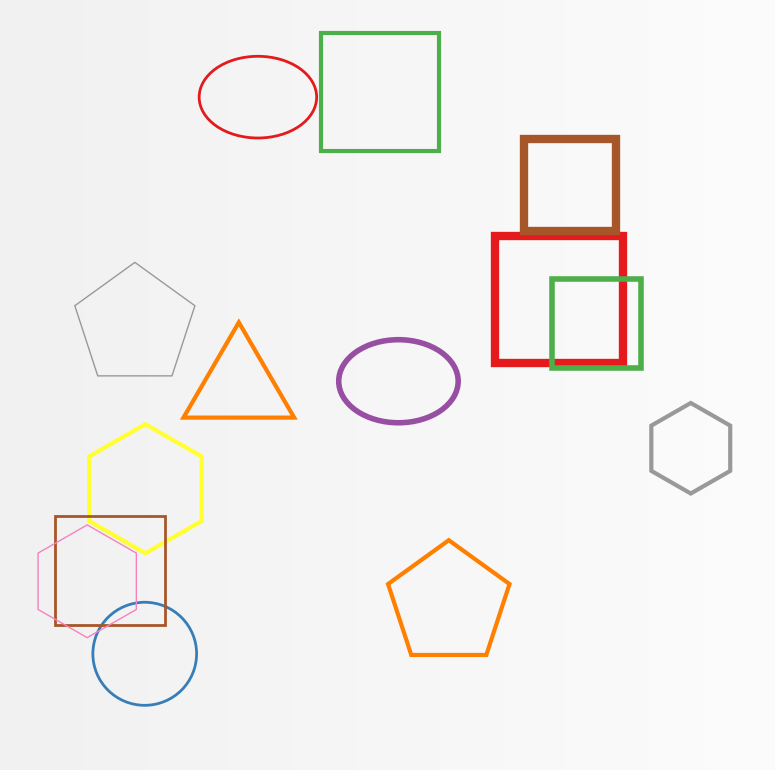[{"shape": "square", "thickness": 3, "radius": 0.41, "center": [0.722, 0.611]}, {"shape": "oval", "thickness": 1, "radius": 0.38, "center": [0.333, 0.874]}, {"shape": "circle", "thickness": 1, "radius": 0.33, "center": [0.187, 0.151]}, {"shape": "square", "thickness": 2, "radius": 0.29, "center": [0.77, 0.58]}, {"shape": "square", "thickness": 1.5, "radius": 0.38, "center": [0.49, 0.881]}, {"shape": "oval", "thickness": 2, "radius": 0.39, "center": [0.514, 0.505]}, {"shape": "pentagon", "thickness": 1.5, "radius": 0.41, "center": [0.579, 0.216]}, {"shape": "triangle", "thickness": 1.5, "radius": 0.41, "center": [0.308, 0.499]}, {"shape": "hexagon", "thickness": 1.5, "radius": 0.42, "center": [0.188, 0.365]}, {"shape": "square", "thickness": 1, "radius": 0.35, "center": [0.142, 0.26]}, {"shape": "square", "thickness": 3, "radius": 0.3, "center": [0.735, 0.76]}, {"shape": "hexagon", "thickness": 0.5, "radius": 0.37, "center": [0.113, 0.245]}, {"shape": "pentagon", "thickness": 0.5, "radius": 0.41, "center": [0.174, 0.578]}, {"shape": "hexagon", "thickness": 1.5, "radius": 0.29, "center": [0.891, 0.418]}]